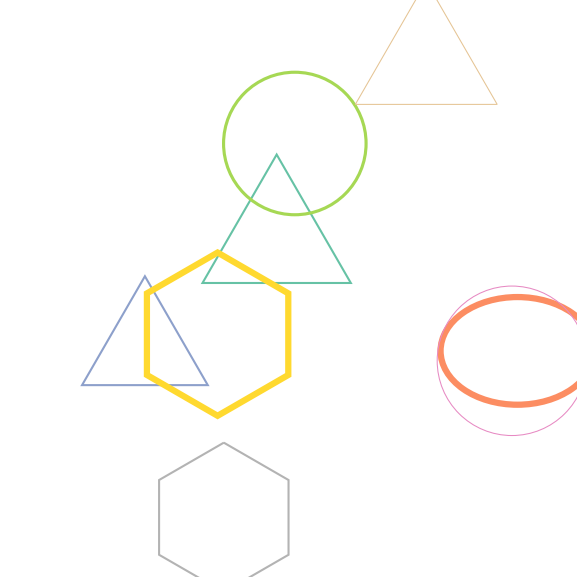[{"shape": "triangle", "thickness": 1, "radius": 0.74, "center": [0.479, 0.583]}, {"shape": "oval", "thickness": 3, "radius": 0.67, "center": [0.896, 0.392]}, {"shape": "triangle", "thickness": 1, "radius": 0.63, "center": [0.251, 0.395]}, {"shape": "circle", "thickness": 0.5, "radius": 0.65, "center": [0.886, 0.374]}, {"shape": "circle", "thickness": 1.5, "radius": 0.62, "center": [0.511, 0.751]}, {"shape": "hexagon", "thickness": 3, "radius": 0.71, "center": [0.377, 0.42]}, {"shape": "triangle", "thickness": 0.5, "radius": 0.71, "center": [0.738, 0.889]}, {"shape": "hexagon", "thickness": 1, "radius": 0.65, "center": [0.388, 0.103]}]